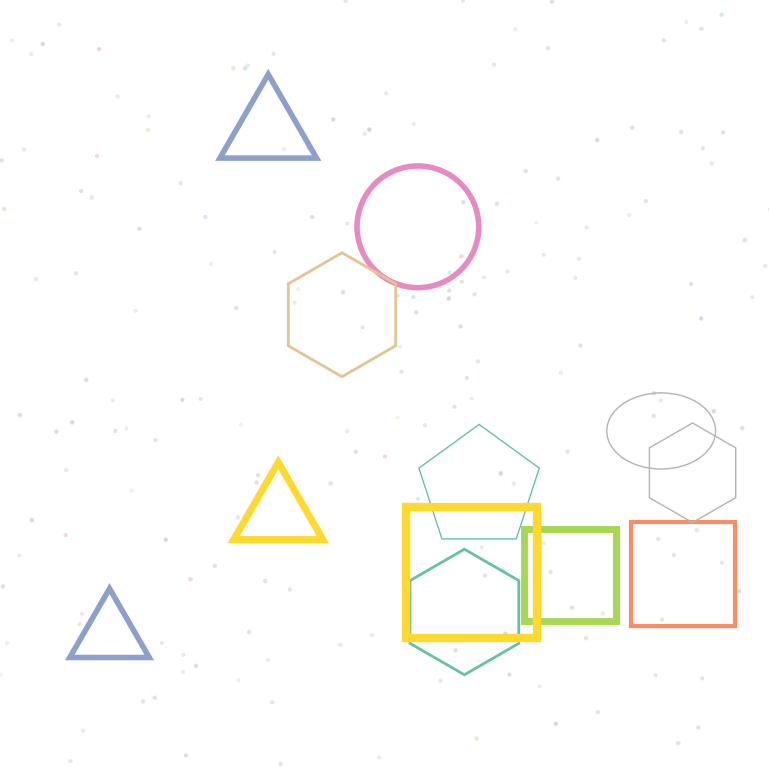[{"shape": "pentagon", "thickness": 0.5, "radius": 0.41, "center": [0.622, 0.367]}, {"shape": "hexagon", "thickness": 1, "radius": 0.41, "center": [0.603, 0.205]}, {"shape": "square", "thickness": 1.5, "radius": 0.34, "center": [0.888, 0.255]}, {"shape": "triangle", "thickness": 2, "radius": 0.36, "center": [0.348, 0.831]}, {"shape": "triangle", "thickness": 2, "radius": 0.3, "center": [0.142, 0.176]}, {"shape": "circle", "thickness": 2, "radius": 0.4, "center": [0.543, 0.705]}, {"shape": "square", "thickness": 2.5, "radius": 0.3, "center": [0.74, 0.253]}, {"shape": "triangle", "thickness": 2.5, "radius": 0.33, "center": [0.361, 0.333]}, {"shape": "square", "thickness": 3, "radius": 0.43, "center": [0.612, 0.257]}, {"shape": "hexagon", "thickness": 1, "radius": 0.4, "center": [0.444, 0.591]}, {"shape": "hexagon", "thickness": 0.5, "radius": 0.32, "center": [0.899, 0.386]}, {"shape": "oval", "thickness": 0.5, "radius": 0.35, "center": [0.859, 0.44]}]